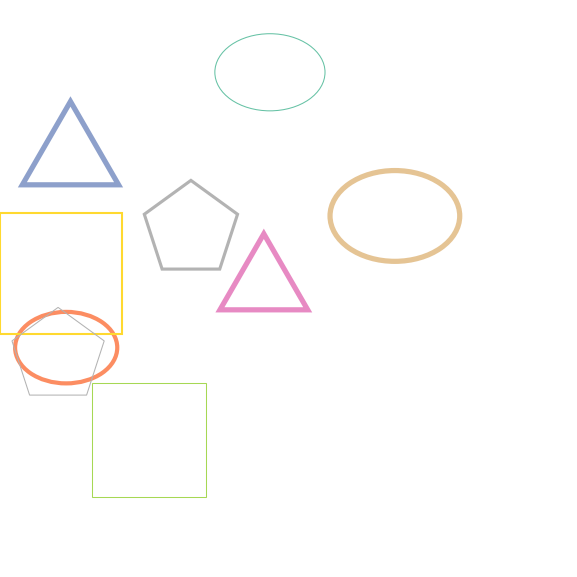[{"shape": "oval", "thickness": 0.5, "radius": 0.48, "center": [0.467, 0.874]}, {"shape": "oval", "thickness": 2, "radius": 0.44, "center": [0.115, 0.397]}, {"shape": "triangle", "thickness": 2.5, "radius": 0.48, "center": [0.122, 0.727]}, {"shape": "triangle", "thickness": 2.5, "radius": 0.44, "center": [0.457, 0.507]}, {"shape": "square", "thickness": 0.5, "radius": 0.49, "center": [0.258, 0.237]}, {"shape": "square", "thickness": 1, "radius": 0.52, "center": [0.106, 0.525]}, {"shape": "oval", "thickness": 2.5, "radius": 0.56, "center": [0.684, 0.625]}, {"shape": "pentagon", "thickness": 0.5, "radius": 0.42, "center": [0.101, 0.383]}, {"shape": "pentagon", "thickness": 1.5, "radius": 0.42, "center": [0.331, 0.602]}]